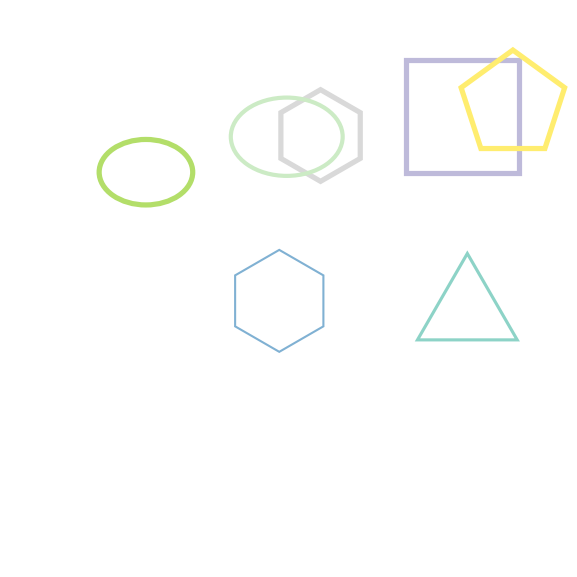[{"shape": "triangle", "thickness": 1.5, "radius": 0.5, "center": [0.809, 0.46]}, {"shape": "square", "thickness": 2.5, "radius": 0.49, "center": [0.801, 0.797]}, {"shape": "hexagon", "thickness": 1, "radius": 0.44, "center": [0.484, 0.478]}, {"shape": "oval", "thickness": 2.5, "radius": 0.41, "center": [0.253, 0.701]}, {"shape": "hexagon", "thickness": 2.5, "radius": 0.4, "center": [0.555, 0.764]}, {"shape": "oval", "thickness": 2, "radius": 0.48, "center": [0.497, 0.762]}, {"shape": "pentagon", "thickness": 2.5, "radius": 0.47, "center": [0.888, 0.818]}]